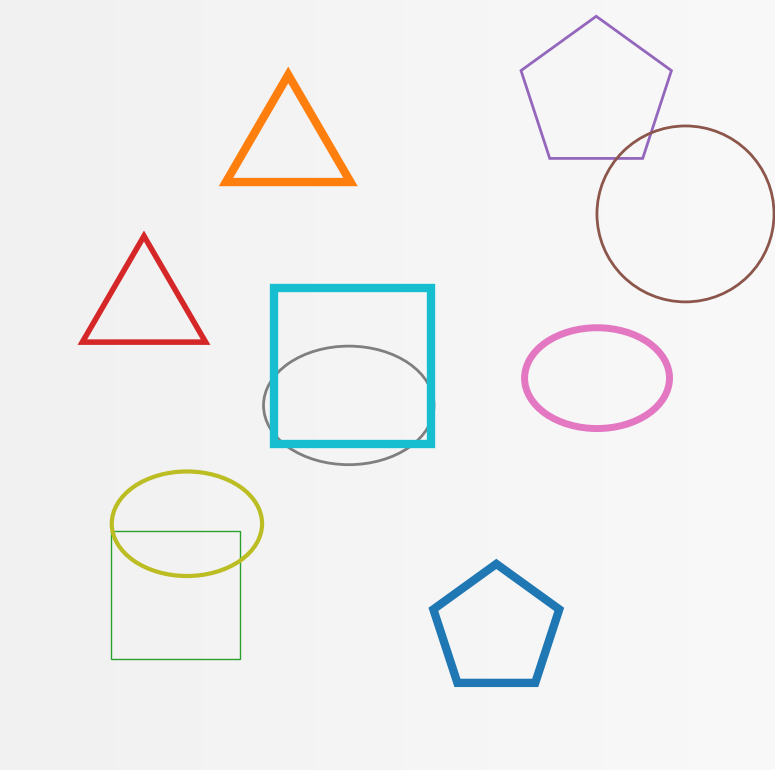[{"shape": "pentagon", "thickness": 3, "radius": 0.43, "center": [0.64, 0.182]}, {"shape": "triangle", "thickness": 3, "radius": 0.46, "center": [0.372, 0.81]}, {"shape": "square", "thickness": 0.5, "radius": 0.42, "center": [0.227, 0.228]}, {"shape": "triangle", "thickness": 2, "radius": 0.46, "center": [0.186, 0.602]}, {"shape": "pentagon", "thickness": 1, "radius": 0.51, "center": [0.769, 0.877]}, {"shape": "circle", "thickness": 1, "radius": 0.57, "center": [0.884, 0.722]}, {"shape": "oval", "thickness": 2.5, "radius": 0.47, "center": [0.77, 0.509]}, {"shape": "oval", "thickness": 1, "radius": 0.55, "center": [0.45, 0.474]}, {"shape": "oval", "thickness": 1.5, "radius": 0.48, "center": [0.241, 0.32]}, {"shape": "square", "thickness": 3, "radius": 0.51, "center": [0.455, 0.525]}]